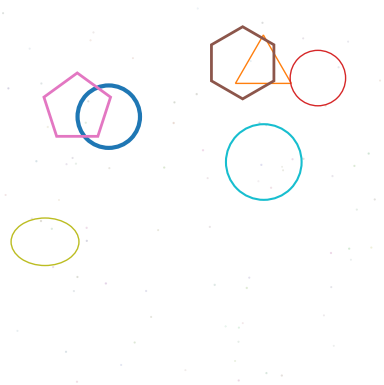[{"shape": "circle", "thickness": 3, "radius": 0.41, "center": [0.283, 0.697]}, {"shape": "triangle", "thickness": 1, "radius": 0.42, "center": [0.684, 0.825]}, {"shape": "circle", "thickness": 1, "radius": 0.36, "center": [0.826, 0.797]}, {"shape": "hexagon", "thickness": 2, "radius": 0.47, "center": [0.63, 0.837]}, {"shape": "pentagon", "thickness": 2, "radius": 0.45, "center": [0.201, 0.72]}, {"shape": "oval", "thickness": 1, "radius": 0.44, "center": [0.117, 0.372]}, {"shape": "circle", "thickness": 1.5, "radius": 0.49, "center": [0.685, 0.579]}]